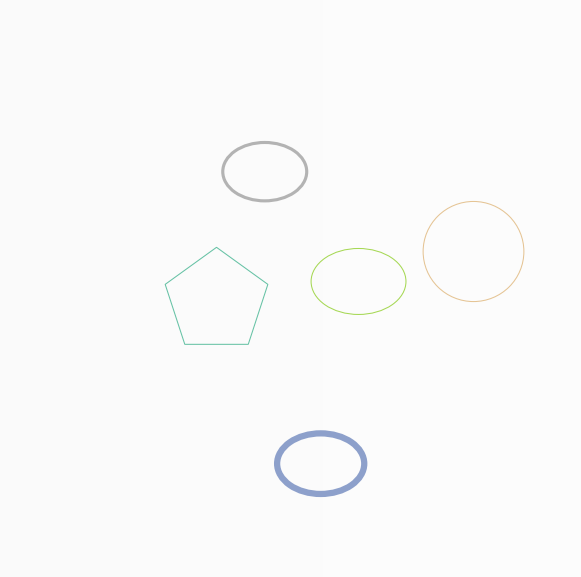[{"shape": "pentagon", "thickness": 0.5, "radius": 0.46, "center": [0.373, 0.478]}, {"shape": "oval", "thickness": 3, "radius": 0.37, "center": [0.552, 0.196]}, {"shape": "oval", "thickness": 0.5, "radius": 0.41, "center": [0.617, 0.512]}, {"shape": "circle", "thickness": 0.5, "radius": 0.43, "center": [0.815, 0.564]}, {"shape": "oval", "thickness": 1.5, "radius": 0.36, "center": [0.455, 0.702]}]